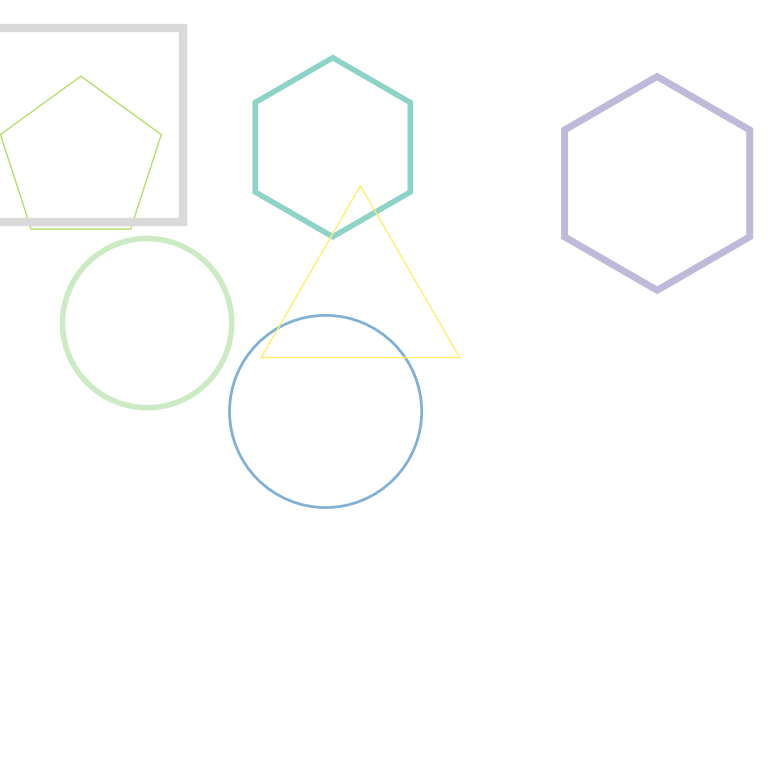[{"shape": "hexagon", "thickness": 2, "radius": 0.58, "center": [0.432, 0.809]}, {"shape": "hexagon", "thickness": 2.5, "radius": 0.69, "center": [0.853, 0.762]}, {"shape": "circle", "thickness": 1, "radius": 0.62, "center": [0.423, 0.466]}, {"shape": "pentagon", "thickness": 0.5, "radius": 0.55, "center": [0.105, 0.791]}, {"shape": "square", "thickness": 3, "radius": 0.63, "center": [0.112, 0.838]}, {"shape": "circle", "thickness": 2, "radius": 0.55, "center": [0.191, 0.58]}, {"shape": "triangle", "thickness": 0.5, "radius": 0.74, "center": [0.468, 0.61]}]